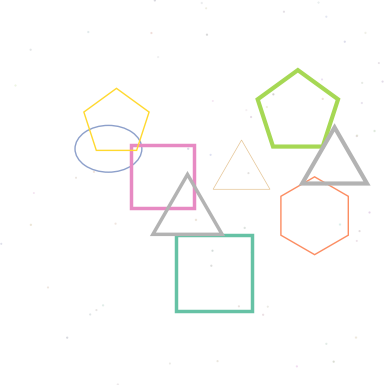[{"shape": "square", "thickness": 2.5, "radius": 0.49, "center": [0.556, 0.29]}, {"shape": "hexagon", "thickness": 1, "radius": 0.51, "center": [0.817, 0.44]}, {"shape": "oval", "thickness": 1, "radius": 0.43, "center": [0.282, 0.614]}, {"shape": "square", "thickness": 2.5, "radius": 0.41, "center": [0.422, 0.542]}, {"shape": "pentagon", "thickness": 3, "radius": 0.55, "center": [0.774, 0.708]}, {"shape": "pentagon", "thickness": 1, "radius": 0.45, "center": [0.303, 0.681]}, {"shape": "triangle", "thickness": 0.5, "radius": 0.43, "center": [0.627, 0.551]}, {"shape": "triangle", "thickness": 3, "radius": 0.49, "center": [0.869, 0.572]}, {"shape": "triangle", "thickness": 2.5, "radius": 0.52, "center": [0.487, 0.443]}]